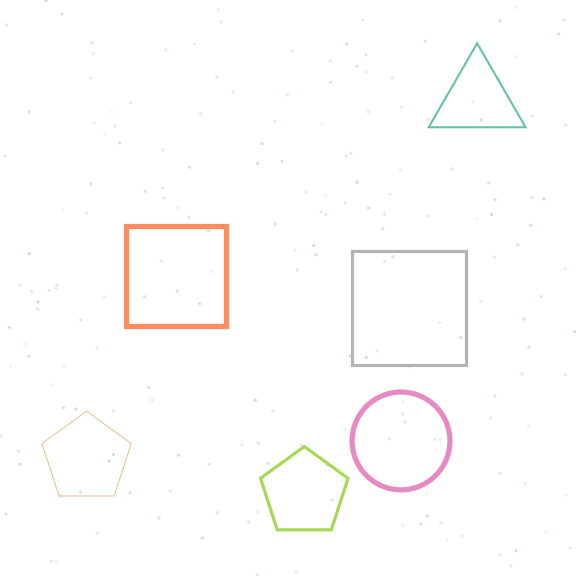[{"shape": "triangle", "thickness": 1, "radius": 0.48, "center": [0.826, 0.827]}, {"shape": "square", "thickness": 2.5, "radius": 0.43, "center": [0.304, 0.521]}, {"shape": "circle", "thickness": 2.5, "radius": 0.42, "center": [0.694, 0.236]}, {"shape": "pentagon", "thickness": 1.5, "radius": 0.4, "center": [0.527, 0.146]}, {"shape": "pentagon", "thickness": 0.5, "radius": 0.41, "center": [0.15, 0.206]}, {"shape": "square", "thickness": 1.5, "radius": 0.49, "center": [0.708, 0.466]}]